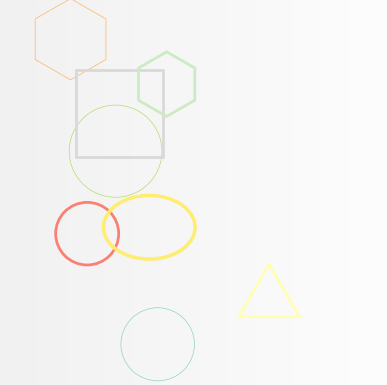[{"shape": "circle", "thickness": 0.5, "radius": 0.47, "center": [0.407, 0.106]}, {"shape": "triangle", "thickness": 2, "radius": 0.45, "center": [0.694, 0.223]}, {"shape": "circle", "thickness": 2, "radius": 0.41, "center": [0.225, 0.393]}, {"shape": "hexagon", "thickness": 0.5, "radius": 0.53, "center": [0.182, 0.898]}, {"shape": "circle", "thickness": 0.5, "radius": 0.6, "center": [0.298, 0.607]}, {"shape": "square", "thickness": 2, "radius": 0.56, "center": [0.308, 0.705]}, {"shape": "hexagon", "thickness": 2, "radius": 0.42, "center": [0.43, 0.781]}, {"shape": "oval", "thickness": 2.5, "radius": 0.59, "center": [0.385, 0.41]}]